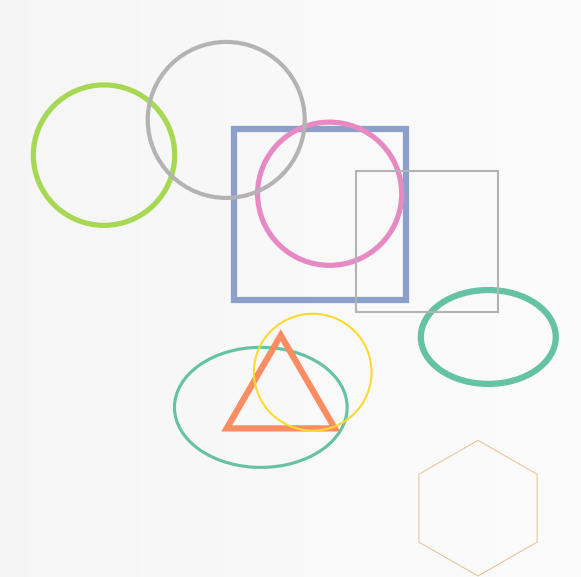[{"shape": "oval", "thickness": 1.5, "radius": 0.74, "center": [0.449, 0.294]}, {"shape": "oval", "thickness": 3, "radius": 0.58, "center": [0.84, 0.416]}, {"shape": "triangle", "thickness": 3, "radius": 0.54, "center": [0.483, 0.311]}, {"shape": "square", "thickness": 3, "radius": 0.74, "center": [0.55, 0.627]}, {"shape": "circle", "thickness": 2.5, "radius": 0.62, "center": [0.567, 0.664]}, {"shape": "circle", "thickness": 2.5, "radius": 0.61, "center": [0.179, 0.731]}, {"shape": "circle", "thickness": 1, "radius": 0.51, "center": [0.538, 0.355]}, {"shape": "hexagon", "thickness": 0.5, "radius": 0.59, "center": [0.822, 0.119]}, {"shape": "square", "thickness": 1, "radius": 0.61, "center": [0.735, 0.581]}, {"shape": "circle", "thickness": 2, "radius": 0.68, "center": [0.389, 0.792]}]